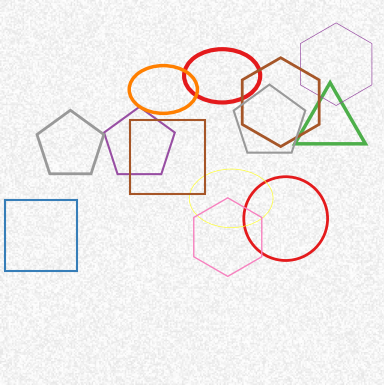[{"shape": "oval", "thickness": 3, "radius": 0.49, "center": [0.577, 0.803]}, {"shape": "circle", "thickness": 2, "radius": 0.54, "center": [0.742, 0.432]}, {"shape": "square", "thickness": 1.5, "radius": 0.46, "center": [0.107, 0.388]}, {"shape": "triangle", "thickness": 2.5, "radius": 0.53, "center": [0.857, 0.679]}, {"shape": "hexagon", "thickness": 0.5, "radius": 0.54, "center": [0.873, 0.833]}, {"shape": "pentagon", "thickness": 1.5, "radius": 0.48, "center": [0.362, 0.626]}, {"shape": "oval", "thickness": 2.5, "radius": 0.44, "center": [0.424, 0.768]}, {"shape": "oval", "thickness": 0.5, "radius": 0.54, "center": [0.6, 0.485]}, {"shape": "hexagon", "thickness": 2, "radius": 0.58, "center": [0.729, 0.735]}, {"shape": "square", "thickness": 1.5, "radius": 0.48, "center": [0.435, 0.593]}, {"shape": "hexagon", "thickness": 1, "radius": 0.51, "center": [0.592, 0.384]}, {"shape": "pentagon", "thickness": 1.5, "radius": 0.49, "center": [0.7, 0.683]}, {"shape": "pentagon", "thickness": 2, "radius": 0.46, "center": [0.183, 0.622]}]